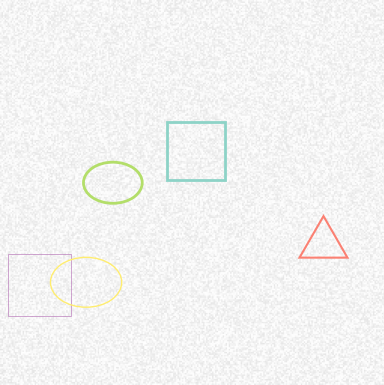[{"shape": "square", "thickness": 2, "radius": 0.38, "center": [0.509, 0.607]}, {"shape": "triangle", "thickness": 1.5, "radius": 0.36, "center": [0.84, 0.367]}, {"shape": "oval", "thickness": 2, "radius": 0.38, "center": [0.293, 0.525]}, {"shape": "square", "thickness": 0.5, "radius": 0.41, "center": [0.103, 0.26]}, {"shape": "oval", "thickness": 1, "radius": 0.46, "center": [0.224, 0.267]}]